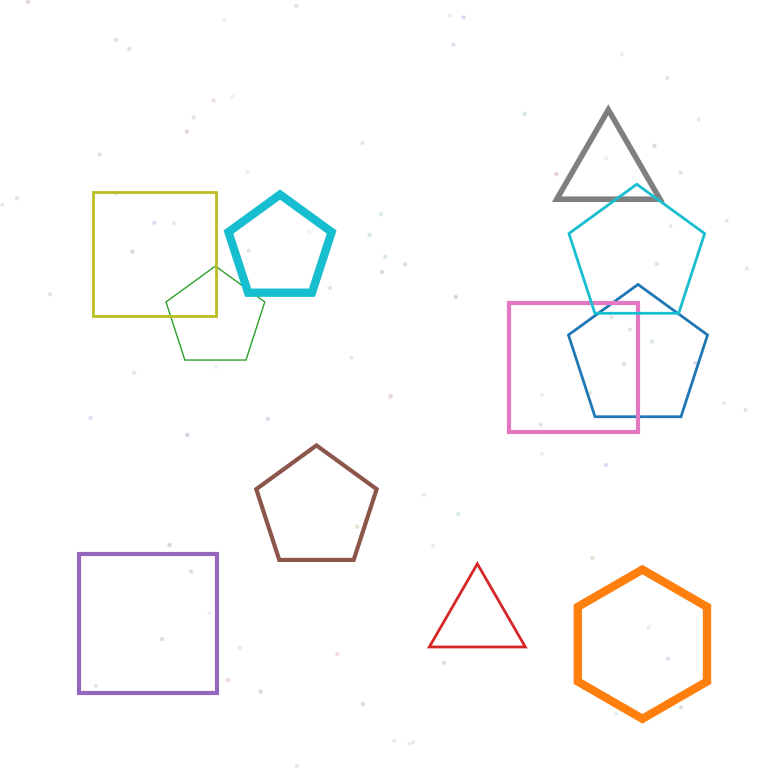[{"shape": "pentagon", "thickness": 1, "radius": 0.47, "center": [0.829, 0.536]}, {"shape": "hexagon", "thickness": 3, "radius": 0.48, "center": [0.834, 0.163]}, {"shape": "pentagon", "thickness": 0.5, "radius": 0.34, "center": [0.28, 0.587]}, {"shape": "triangle", "thickness": 1, "radius": 0.36, "center": [0.62, 0.196]}, {"shape": "square", "thickness": 1.5, "radius": 0.45, "center": [0.192, 0.19]}, {"shape": "pentagon", "thickness": 1.5, "radius": 0.41, "center": [0.411, 0.339]}, {"shape": "square", "thickness": 1.5, "radius": 0.42, "center": [0.745, 0.523]}, {"shape": "triangle", "thickness": 2, "radius": 0.39, "center": [0.79, 0.78]}, {"shape": "square", "thickness": 1, "radius": 0.4, "center": [0.201, 0.671]}, {"shape": "pentagon", "thickness": 3, "radius": 0.35, "center": [0.364, 0.677]}, {"shape": "pentagon", "thickness": 1, "radius": 0.46, "center": [0.827, 0.668]}]